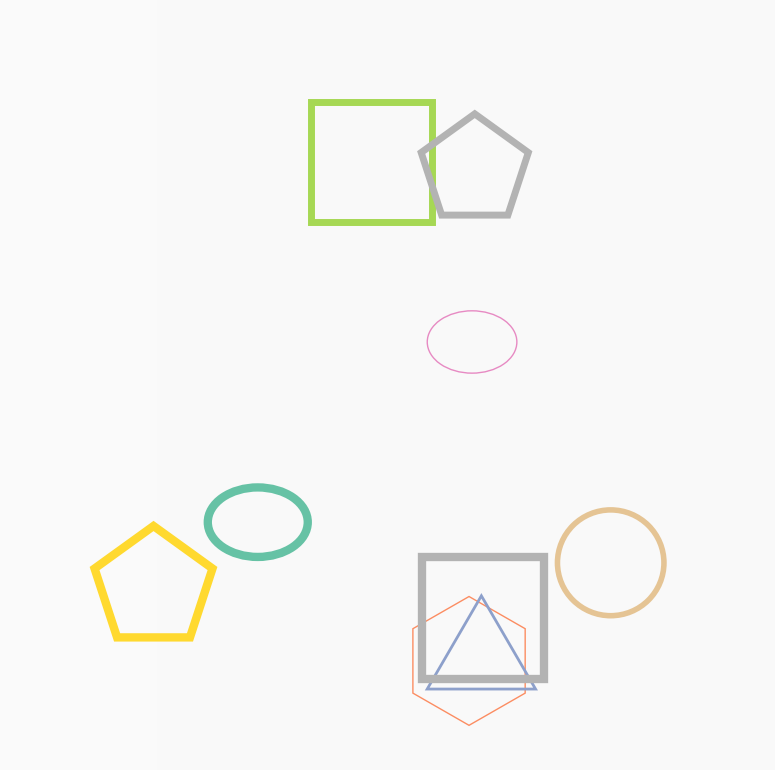[{"shape": "oval", "thickness": 3, "radius": 0.32, "center": [0.333, 0.322]}, {"shape": "hexagon", "thickness": 0.5, "radius": 0.42, "center": [0.605, 0.142]}, {"shape": "triangle", "thickness": 1, "radius": 0.4, "center": [0.621, 0.145]}, {"shape": "oval", "thickness": 0.5, "radius": 0.29, "center": [0.609, 0.556]}, {"shape": "square", "thickness": 2.5, "radius": 0.39, "center": [0.48, 0.79]}, {"shape": "pentagon", "thickness": 3, "radius": 0.4, "center": [0.198, 0.237]}, {"shape": "circle", "thickness": 2, "radius": 0.34, "center": [0.788, 0.269]}, {"shape": "pentagon", "thickness": 2.5, "radius": 0.36, "center": [0.613, 0.779]}, {"shape": "square", "thickness": 3, "radius": 0.39, "center": [0.623, 0.197]}]